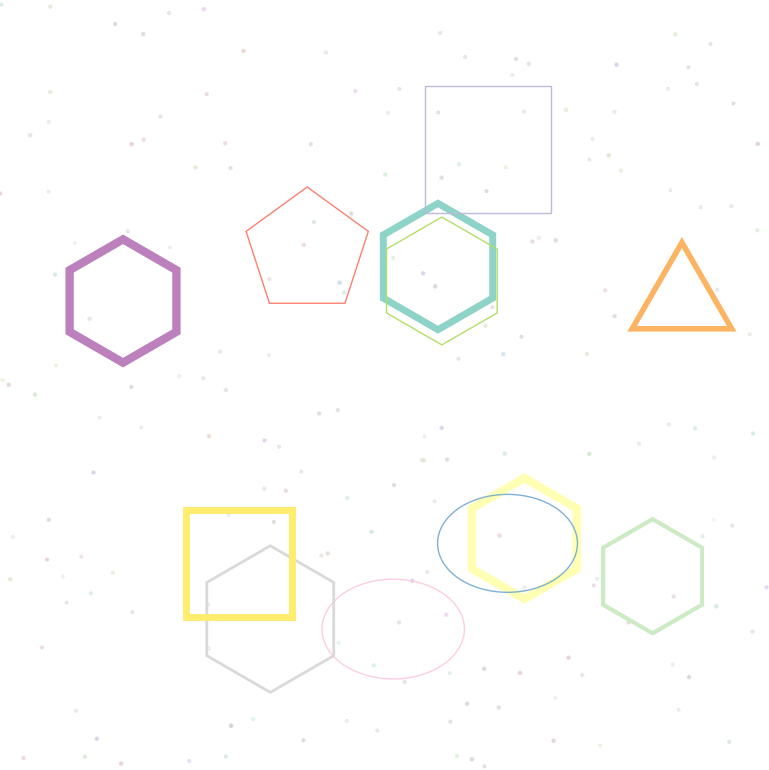[{"shape": "hexagon", "thickness": 2.5, "radius": 0.41, "center": [0.569, 0.654]}, {"shape": "hexagon", "thickness": 3, "radius": 0.39, "center": [0.681, 0.301]}, {"shape": "square", "thickness": 0.5, "radius": 0.41, "center": [0.634, 0.806]}, {"shape": "pentagon", "thickness": 0.5, "radius": 0.42, "center": [0.399, 0.674]}, {"shape": "oval", "thickness": 0.5, "radius": 0.45, "center": [0.659, 0.294]}, {"shape": "triangle", "thickness": 2, "radius": 0.37, "center": [0.886, 0.61]}, {"shape": "hexagon", "thickness": 0.5, "radius": 0.41, "center": [0.574, 0.635]}, {"shape": "oval", "thickness": 0.5, "radius": 0.46, "center": [0.511, 0.183]}, {"shape": "hexagon", "thickness": 1, "radius": 0.48, "center": [0.351, 0.196]}, {"shape": "hexagon", "thickness": 3, "radius": 0.4, "center": [0.16, 0.609]}, {"shape": "hexagon", "thickness": 1.5, "radius": 0.37, "center": [0.848, 0.252]}, {"shape": "square", "thickness": 2.5, "radius": 0.34, "center": [0.311, 0.268]}]